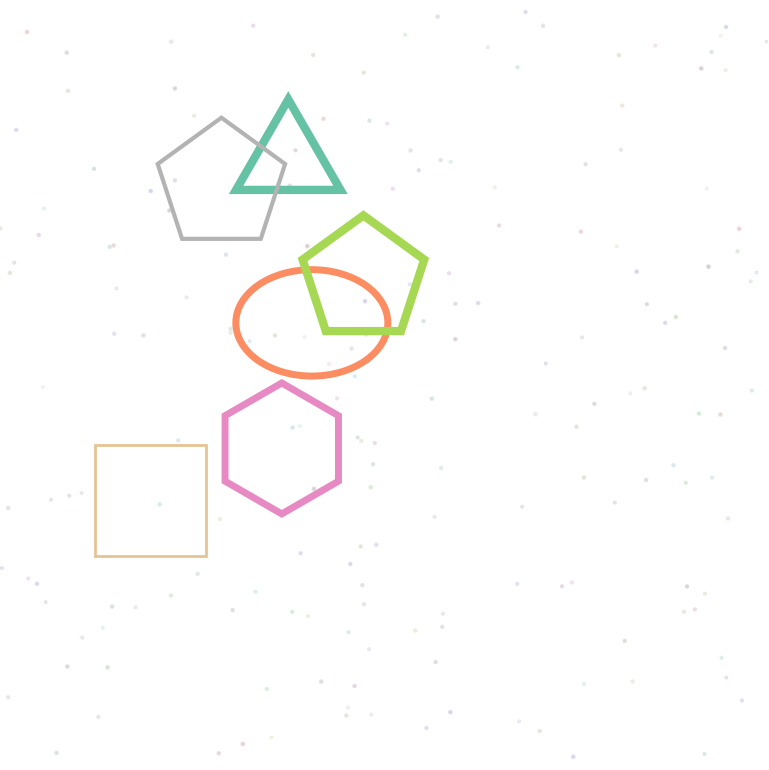[{"shape": "triangle", "thickness": 3, "radius": 0.39, "center": [0.374, 0.793]}, {"shape": "oval", "thickness": 2.5, "radius": 0.49, "center": [0.405, 0.581]}, {"shape": "hexagon", "thickness": 2.5, "radius": 0.43, "center": [0.366, 0.418]}, {"shape": "pentagon", "thickness": 3, "radius": 0.42, "center": [0.472, 0.637]}, {"shape": "square", "thickness": 1, "radius": 0.36, "center": [0.195, 0.35]}, {"shape": "pentagon", "thickness": 1.5, "radius": 0.43, "center": [0.288, 0.76]}]